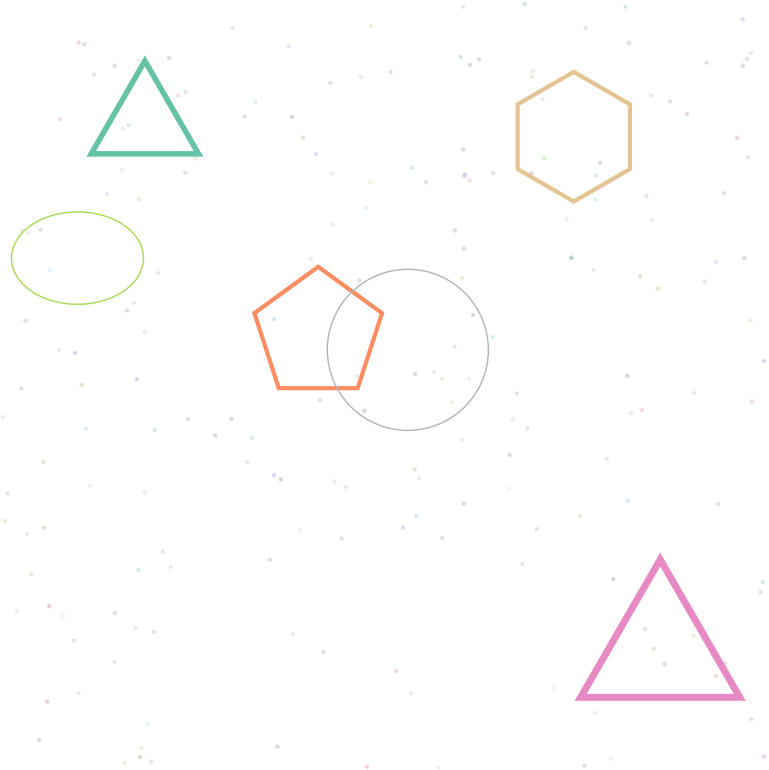[{"shape": "triangle", "thickness": 2, "radius": 0.4, "center": [0.188, 0.84]}, {"shape": "pentagon", "thickness": 1.5, "radius": 0.44, "center": [0.413, 0.566]}, {"shape": "triangle", "thickness": 2.5, "radius": 0.6, "center": [0.857, 0.154]}, {"shape": "oval", "thickness": 0.5, "radius": 0.43, "center": [0.101, 0.665]}, {"shape": "hexagon", "thickness": 1.5, "radius": 0.42, "center": [0.745, 0.822]}, {"shape": "circle", "thickness": 0.5, "radius": 0.52, "center": [0.53, 0.546]}]